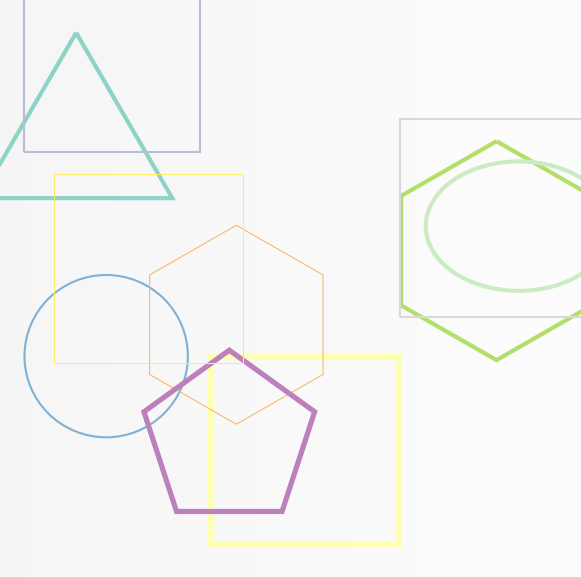[{"shape": "triangle", "thickness": 2, "radius": 0.95, "center": [0.131, 0.751]}, {"shape": "square", "thickness": 3, "radius": 0.81, "center": [0.525, 0.219]}, {"shape": "square", "thickness": 1, "radius": 0.76, "center": [0.193, 0.887]}, {"shape": "circle", "thickness": 1, "radius": 0.7, "center": [0.183, 0.382]}, {"shape": "hexagon", "thickness": 0.5, "radius": 0.86, "center": [0.407, 0.437]}, {"shape": "hexagon", "thickness": 2, "radius": 0.95, "center": [0.854, 0.565]}, {"shape": "square", "thickness": 1, "radius": 0.86, "center": [0.859, 0.621]}, {"shape": "pentagon", "thickness": 2.5, "radius": 0.77, "center": [0.394, 0.238]}, {"shape": "oval", "thickness": 2, "radius": 0.8, "center": [0.893, 0.608]}, {"shape": "square", "thickness": 0.5, "radius": 0.82, "center": [0.255, 0.534]}]